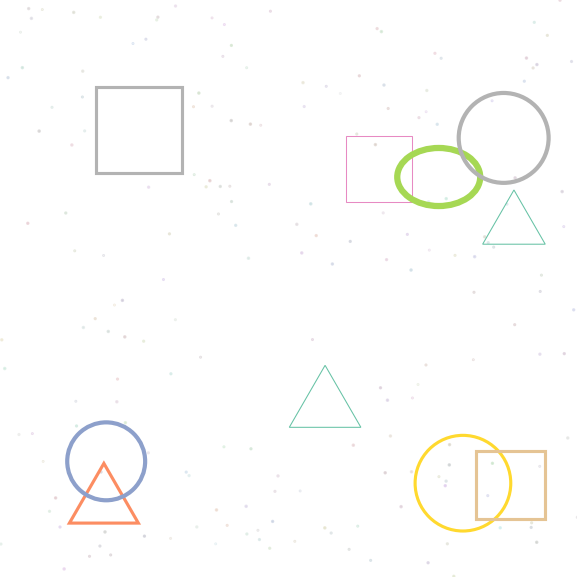[{"shape": "triangle", "thickness": 0.5, "radius": 0.31, "center": [0.89, 0.608]}, {"shape": "triangle", "thickness": 0.5, "radius": 0.36, "center": [0.563, 0.295]}, {"shape": "triangle", "thickness": 1.5, "radius": 0.34, "center": [0.18, 0.128]}, {"shape": "circle", "thickness": 2, "radius": 0.34, "center": [0.184, 0.2]}, {"shape": "square", "thickness": 0.5, "radius": 0.29, "center": [0.657, 0.707]}, {"shape": "oval", "thickness": 3, "radius": 0.36, "center": [0.76, 0.693]}, {"shape": "circle", "thickness": 1.5, "radius": 0.41, "center": [0.802, 0.162]}, {"shape": "square", "thickness": 1.5, "radius": 0.3, "center": [0.884, 0.16]}, {"shape": "circle", "thickness": 2, "radius": 0.39, "center": [0.872, 0.76]}, {"shape": "square", "thickness": 1.5, "radius": 0.37, "center": [0.24, 0.774]}]